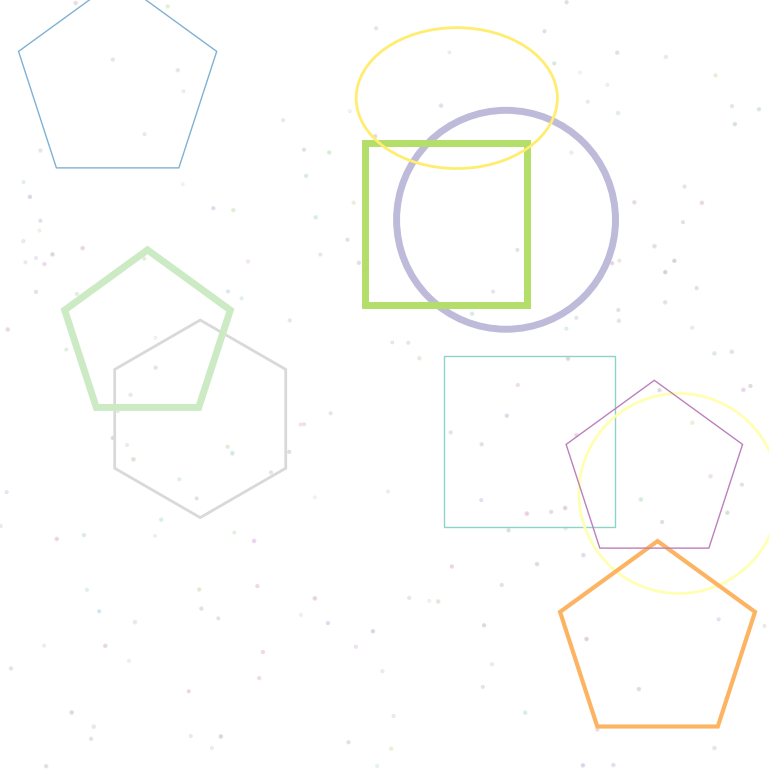[{"shape": "square", "thickness": 0.5, "radius": 0.55, "center": [0.688, 0.427]}, {"shape": "circle", "thickness": 1, "radius": 0.65, "center": [0.882, 0.359]}, {"shape": "circle", "thickness": 2.5, "radius": 0.71, "center": [0.657, 0.715]}, {"shape": "pentagon", "thickness": 0.5, "radius": 0.68, "center": [0.153, 0.891]}, {"shape": "pentagon", "thickness": 1.5, "radius": 0.67, "center": [0.854, 0.164]}, {"shape": "square", "thickness": 2.5, "radius": 0.52, "center": [0.579, 0.709]}, {"shape": "hexagon", "thickness": 1, "radius": 0.64, "center": [0.26, 0.456]}, {"shape": "pentagon", "thickness": 0.5, "radius": 0.6, "center": [0.85, 0.386]}, {"shape": "pentagon", "thickness": 2.5, "radius": 0.57, "center": [0.192, 0.562]}, {"shape": "oval", "thickness": 1, "radius": 0.65, "center": [0.593, 0.873]}]